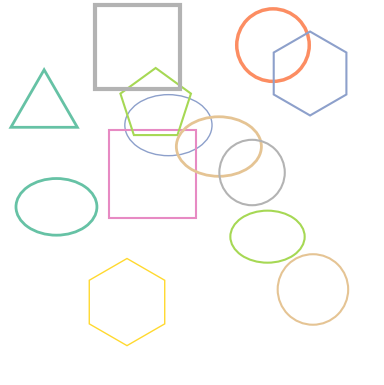[{"shape": "oval", "thickness": 2, "radius": 0.53, "center": [0.147, 0.463]}, {"shape": "triangle", "thickness": 2, "radius": 0.5, "center": [0.115, 0.719]}, {"shape": "circle", "thickness": 2.5, "radius": 0.47, "center": [0.709, 0.883]}, {"shape": "hexagon", "thickness": 1.5, "radius": 0.54, "center": [0.805, 0.809]}, {"shape": "oval", "thickness": 1, "radius": 0.57, "center": [0.437, 0.675]}, {"shape": "square", "thickness": 1.5, "radius": 0.57, "center": [0.395, 0.548]}, {"shape": "pentagon", "thickness": 1.5, "radius": 0.48, "center": [0.404, 0.727]}, {"shape": "oval", "thickness": 1.5, "radius": 0.48, "center": [0.695, 0.385]}, {"shape": "hexagon", "thickness": 1, "radius": 0.57, "center": [0.33, 0.215]}, {"shape": "circle", "thickness": 1.5, "radius": 0.46, "center": [0.813, 0.248]}, {"shape": "oval", "thickness": 2, "radius": 0.55, "center": [0.568, 0.619]}, {"shape": "circle", "thickness": 1.5, "radius": 0.42, "center": [0.655, 0.552]}, {"shape": "square", "thickness": 3, "radius": 0.55, "center": [0.357, 0.879]}]